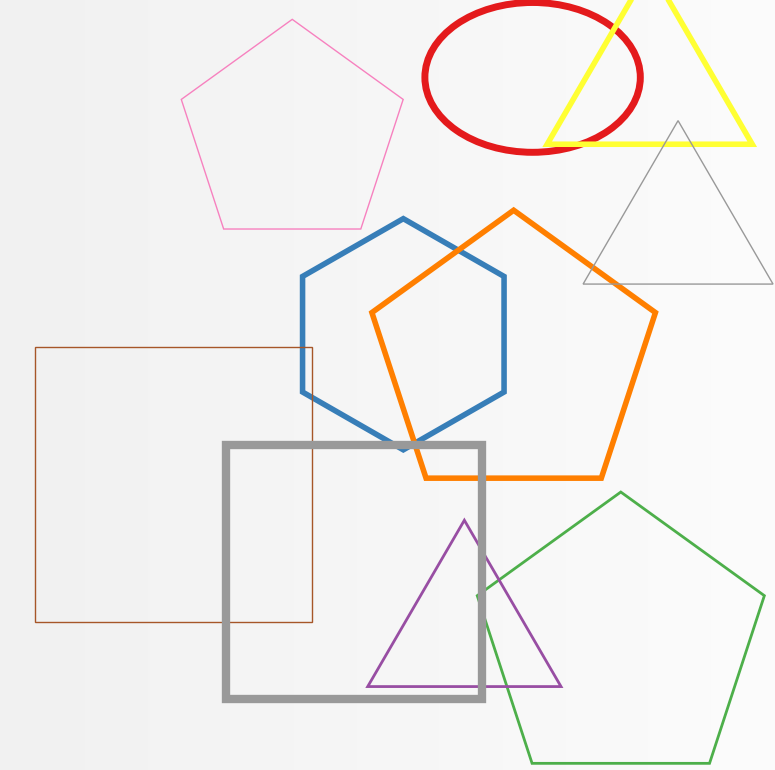[{"shape": "oval", "thickness": 2.5, "radius": 0.69, "center": [0.687, 0.899]}, {"shape": "hexagon", "thickness": 2, "radius": 0.75, "center": [0.52, 0.566]}, {"shape": "pentagon", "thickness": 1, "radius": 0.97, "center": [0.801, 0.166]}, {"shape": "triangle", "thickness": 1, "radius": 0.72, "center": [0.599, 0.18]}, {"shape": "pentagon", "thickness": 2, "radius": 0.96, "center": [0.663, 0.535]}, {"shape": "triangle", "thickness": 2, "radius": 0.76, "center": [0.838, 0.889]}, {"shape": "square", "thickness": 0.5, "radius": 0.89, "center": [0.224, 0.37]}, {"shape": "pentagon", "thickness": 0.5, "radius": 0.75, "center": [0.377, 0.824]}, {"shape": "square", "thickness": 3, "radius": 0.83, "center": [0.457, 0.257]}, {"shape": "triangle", "thickness": 0.5, "radius": 0.71, "center": [0.875, 0.702]}]